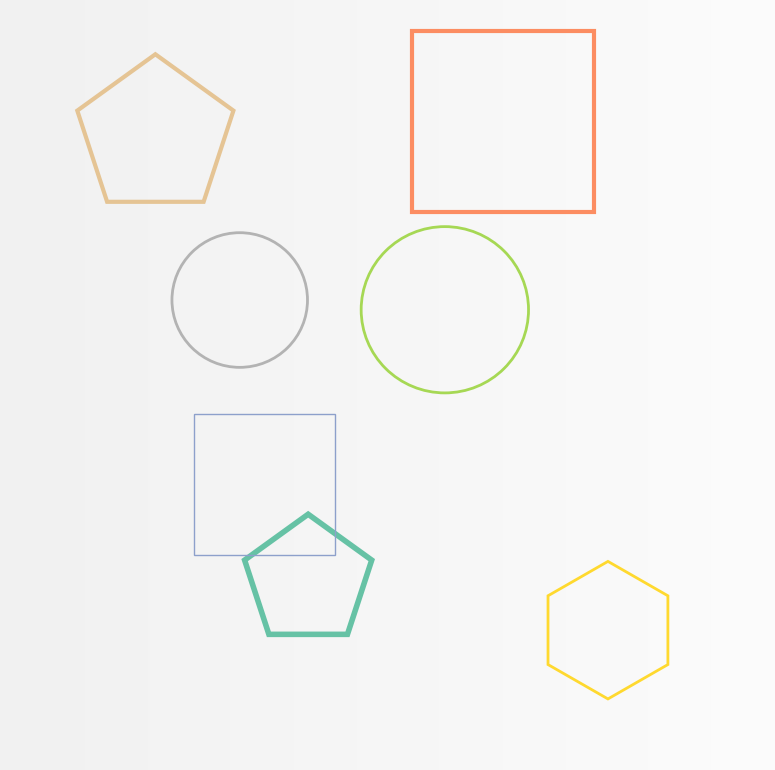[{"shape": "pentagon", "thickness": 2, "radius": 0.43, "center": [0.398, 0.246]}, {"shape": "square", "thickness": 1.5, "radius": 0.59, "center": [0.649, 0.842]}, {"shape": "square", "thickness": 0.5, "radius": 0.46, "center": [0.342, 0.371]}, {"shape": "circle", "thickness": 1, "radius": 0.54, "center": [0.574, 0.598]}, {"shape": "hexagon", "thickness": 1, "radius": 0.45, "center": [0.784, 0.182]}, {"shape": "pentagon", "thickness": 1.5, "radius": 0.53, "center": [0.2, 0.824]}, {"shape": "circle", "thickness": 1, "radius": 0.44, "center": [0.309, 0.61]}]